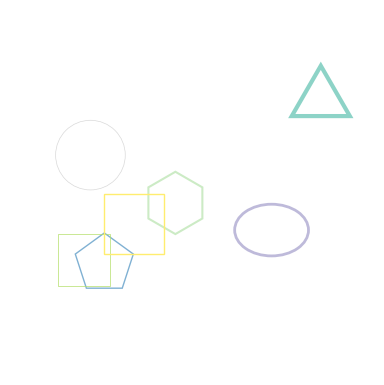[{"shape": "triangle", "thickness": 3, "radius": 0.44, "center": [0.833, 0.742]}, {"shape": "oval", "thickness": 2, "radius": 0.48, "center": [0.705, 0.402]}, {"shape": "pentagon", "thickness": 1, "radius": 0.4, "center": [0.271, 0.316]}, {"shape": "square", "thickness": 0.5, "radius": 0.34, "center": [0.219, 0.325]}, {"shape": "circle", "thickness": 0.5, "radius": 0.45, "center": [0.235, 0.597]}, {"shape": "hexagon", "thickness": 1.5, "radius": 0.4, "center": [0.456, 0.473]}, {"shape": "square", "thickness": 1, "radius": 0.39, "center": [0.349, 0.418]}]